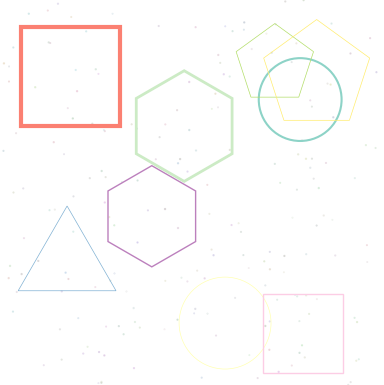[{"shape": "circle", "thickness": 1.5, "radius": 0.54, "center": [0.78, 0.741]}, {"shape": "circle", "thickness": 0.5, "radius": 0.6, "center": [0.585, 0.161]}, {"shape": "square", "thickness": 3, "radius": 0.65, "center": [0.184, 0.801]}, {"shape": "triangle", "thickness": 0.5, "radius": 0.73, "center": [0.174, 0.318]}, {"shape": "pentagon", "thickness": 0.5, "radius": 0.53, "center": [0.714, 0.833]}, {"shape": "square", "thickness": 1, "radius": 0.51, "center": [0.787, 0.133]}, {"shape": "hexagon", "thickness": 1, "radius": 0.66, "center": [0.394, 0.438]}, {"shape": "hexagon", "thickness": 2, "radius": 0.72, "center": [0.478, 0.673]}, {"shape": "pentagon", "thickness": 0.5, "radius": 0.72, "center": [0.823, 0.805]}]